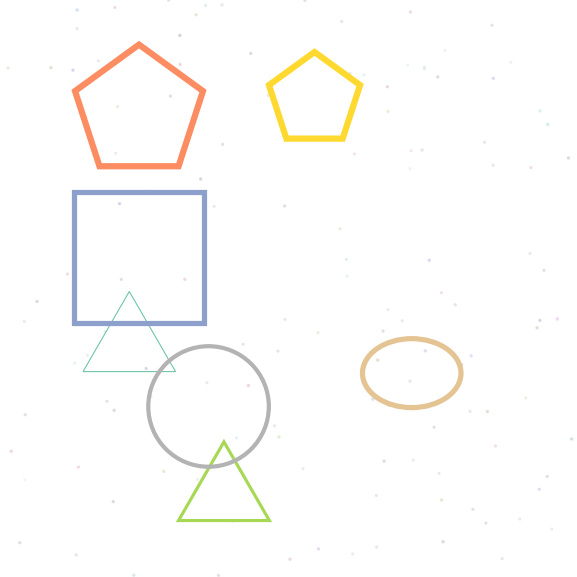[{"shape": "triangle", "thickness": 0.5, "radius": 0.46, "center": [0.224, 0.402]}, {"shape": "pentagon", "thickness": 3, "radius": 0.58, "center": [0.241, 0.805]}, {"shape": "square", "thickness": 2.5, "radius": 0.56, "center": [0.24, 0.553]}, {"shape": "triangle", "thickness": 1.5, "radius": 0.45, "center": [0.388, 0.143]}, {"shape": "pentagon", "thickness": 3, "radius": 0.41, "center": [0.545, 0.826]}, {"shape": "oval", "thickness": 2.5, "radius": 0.43, "center": [0.713, 0.353]}, {"shape": "circle", "thickness": 2, "radius": 0.52, "center": [0.361, 0.295]}]